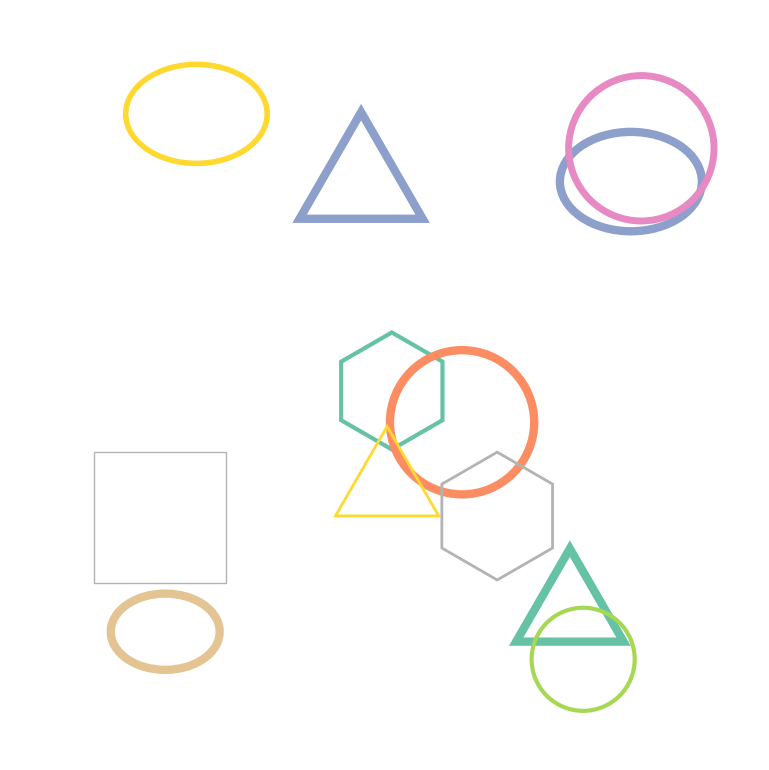[{"shape": "hexagon", "thickness": 1.5, "radius": 0.38, "center": [0.509, 0.492]}, {"shape": "triangle", "thickness": 3, "radius": 0.4, "center": [0.74, 0.207]}, {"shape": "circle", "thickness": 3, "radius": 0.47, "center": [0.6, 0.452]}, {"shape": "triangle", "thickness": 3, "radius": 0.46, "center": [0.469, 0.762]}, {"shape": "oval", "thickness": 3, "radius": 0.46, "center": [0.819, 0.764]}, {"shape": "circle", "thickness": 2.5, "radius": 0.47, "center": [0.833, 0.807]}, {"shape": "circle", "thickness": 1.5, "radius": 0.33, "center": [0.757, 0.144]}, {"shape": "oval", "thickness": 2, "radius": 0.46, "center": [0.255, 0.852]}, {"shape": "triangle", "thickness": 1, "radius": 0.39, "center": [0.503, 0.369]}, {"shape": "oval", "thickness": 3, "radius": 0.35, "center": [0.215, 0.18]}, {"shape": "hexagon", "thickness": 1, "radius": 0.41, "center": [0.646, 0.33]}, {"shape": "square", "thickness": 0.5, "radius": 0.43, "center": [0.208, 0.328]}]